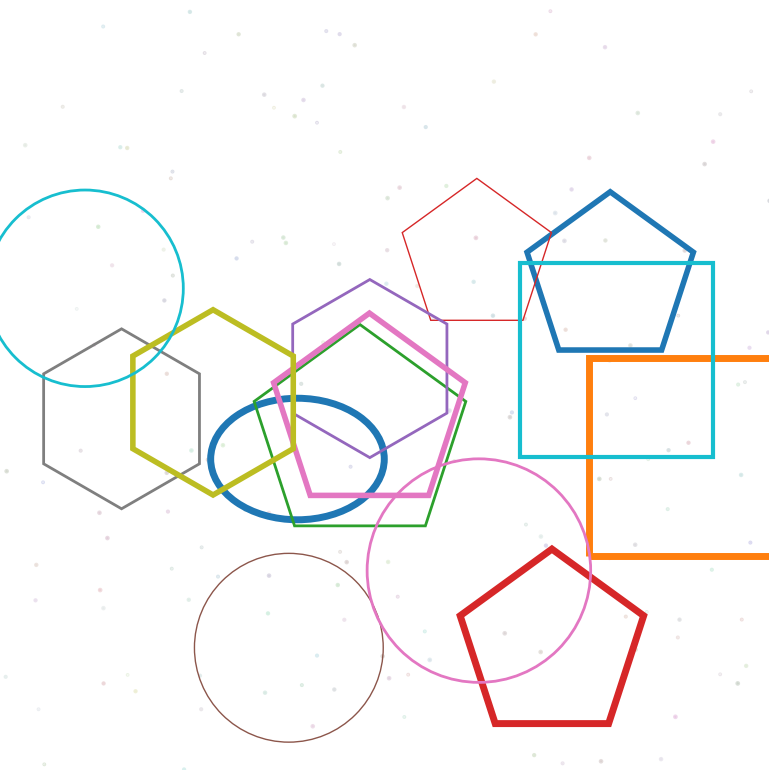[{"shape": "pentagon", "thickness": 2, "radius": 0.57, "center": [0.792, 0.637]}, {"shape": "oval", "thickness": 2.5, "radius": 0.56, "center": [0.386, 0.404]}, {"shape": "square", "thickness": 2.5, "radius": 0.64, "center": [0.894, 0.407]}, {"shape": "pentagon", "thickness": 1, "radius": 0.72, "center": [0.467, 0.434]}, {"shape": "pentagon", "thickness": 0.5, "radius": 0.51, "center": [0.619, 0.666]}, {"shape": "pentagon", "thickness": 2.5, "radius": 0.63, "center": [0.717, 0.162]}, {"shape": "hexagon", "thickness": 1, "radius": 0.58, "center": [0.48, 0.521]}, {"shape": "circle", "thickness": 0.5, "radius": 0.61, "center": [0.375, 0.159]}, {"shape": "pentagon", "thickness": 2, "radius": 0.65, "center": [0.48, 0.462]}, {"shape": "circle", "thickness": 1, "radius": 0.73, "center": [0.622, 0.259]}, {"shape": "hexagon", "thickness": 1, "radius": 0.58, "center": [0.158, 0.456]}, {"shape": "hexagon", "thickness": 2, "radius": 0.6, "center": [0.277, 0.477]}, {"shape": "square", "thickness": 1.5, "radius": 0.63, "center": [0.801, 0.532]}, {"shape": "circle", "thickness": 1, "radius": 0.64, "center": [0.11, 0.626]}]